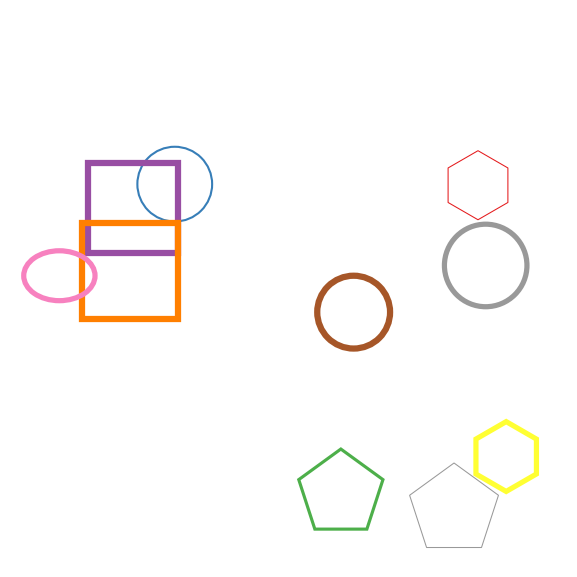[{"shape": "hexagon", "thickness": 0.5, "radius": 0.3, "center": [0.828, 0.678]}, {"shape": "circle", "thickness": 1, "radius": 0.32, "center": [0.303, 0.68]}, {"shape": "pentagon", "thickness": 1.5, "radius": 0.38, "center": [0.59, 0.145]}, {"shape": "square", "thickness": 3, "radius": 0.39, "center": [0.23, 0.639]}, {"shape": "square", "thickness": 3, "radius": 0.42, "center": [0.225, 0.529]}, {"shape": "hexagon", "thickness": 2.5, "radius": 0.3, "center": [0.877, 0.209]}, {"shape": "circle", "thickness": 3, "radius": 0.32, "center": [0.612, 0.459]}, {"shape": "oval", "thickness": 2.5, "radius": 0.31, "center": [0.103, 0.522]}, {"shape": "circle", "thickness": 2.5, "radius": 0.36, "center": [0.841, 0.539]}, {"shape": "pentagon", "thickness": 0.5, "radius": 0.4, "center": [0.786, 0.117]}]